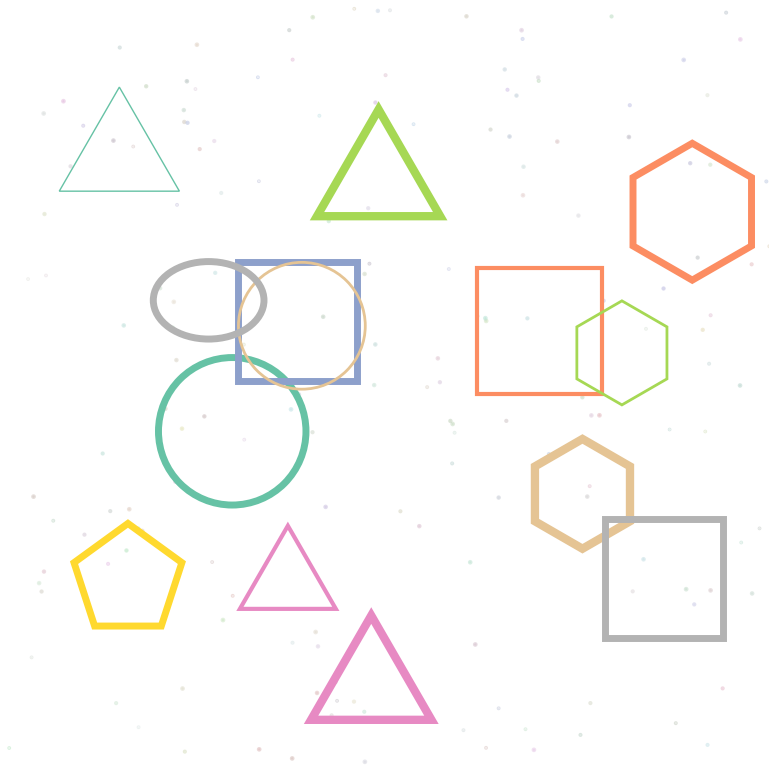[{"shape": "circle", "thickness": 2.5, "radius": 0.48, "center": [0.302, 0.44]}, {"shape": "triangle", "thickness": 0.5, "radius": 0.45, "center": [0.155, 0.797]}, {"shape": "hexagon", "thickness": 2.5, "radius": 0.44, "center": [0.899, 0.725]}, {"shape": "square", "thickness": 1.5, "radius": 0.41, "center": [0.701, 0.57]}, {"shape": "square", "thickness": 2.5, "radius": 0.39, "center": [0.386, 0.582]}, {"shape": "triangle", "thickness": 3, "radius": 0.45, "center": [0.482, 0.11]}, {"shape": "triangle", "thickness": 1.5, "radius": 0.36, "center": [0.374, 0.245]}, {"shape": "triangle", "thickness": 3, "radius": 0.46, "center": [0.492, 0.765]}, {"shape": "hexagon", "thickness": 1, "radius": 0.34, "center": [0.808, 0.542]}, {"shape": "pentagon", "thickness": 2.5, "radius": 0.37, "center": [0.166, 0.247]}, {"shape": "circle", "thickness": 1, "radius": 0.41, "center": [0.392, 0.577]}, {"shape": "hexagon", "thickness": 3, "radius": 0.36, "center": [0.756, 0.359]}, {"shape": "square", "thickness": 2.5, "radius": 0.38, "center": [0.863, 0.249]}, {"shape": "oval", "thickness": 2.5, "radius": 0.36, "center": [0.271, 0.61]}]